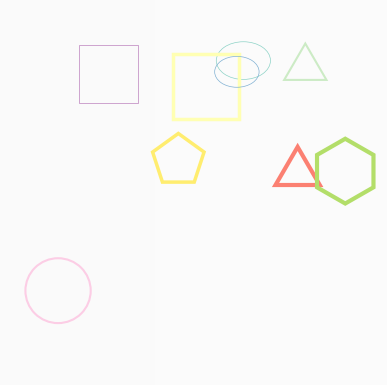[{"shape": "oval", "thickness": 0.5, "radius": 0.35, "center": [0.628, 0.843]}, {"shape": "square", "thickness": 2.5, "radius": 0.42, "center": [0.531, 0.776]}, {"shape": "triangle", "thickness": 3, "radius": 0.33, "center": [0.768, 0.552]}, {"shape": "oval", "thickness": 0.5, "radius": 0.29, "center": [0.611, 0.813]}, {"shape": "hexagon", "thickness": 3, "radius": 0.42, "center": [0.891, 0.555]}, {"shape": "circle", "thickness": 1.5, "radius": 0.42, "center": [0.15, 0.245]}, {"shape": "square", "thickness": 0.5, "radius": 0.38, "center": [0.28, 0.807]}, {"shape": "triangle", "thickness": 1.5, "radius": 0.31, "center": [0.788, 0.824]}, {"shape": "pentagon", "thickness": 2.5, "radius": 0.35, "center": [0.46, 0.583]}]